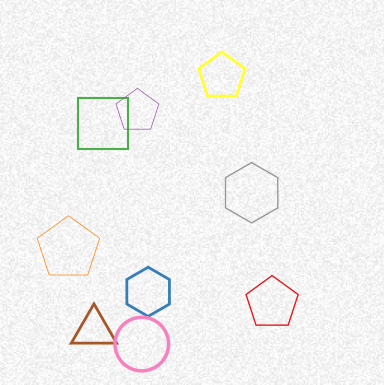[{"shape": "pentagon", "thickness": 1, "radius": 0.36, "center": [0.707, 0.213]}, {"shape": "hexagon", "thickness": 2, "radius": 0.32, "center": [0.385, 0.242]}, {"shape": "square", "thickness": 1.5, "radius": 0.33, "center": [0.268, 0.679]}, {"shape": "pentagon", "thickness": 0.5, "radius": 0.29, "center": [0.357, 0.712]}, {"shape": "pentagon", "thickness": 0.5, "radius": 0.43, "center": [0.178, 0.355]}, {"shape": "pentagon", "thickness": 2, "radius": 0.32, "center": [0.577, 0.802]}, {"shape": "triangle", "thickness": 2, "radius": 0.34, "center": [0.244, 0.143]}, {"shape": "circle", "thickness": 2.5, "radius": 0.35, "center": [0.368, 0.106]}, {"shape": "hexagon", "thickness": 1, "radius": 0.39, "center": [0.654, 0.499]}]